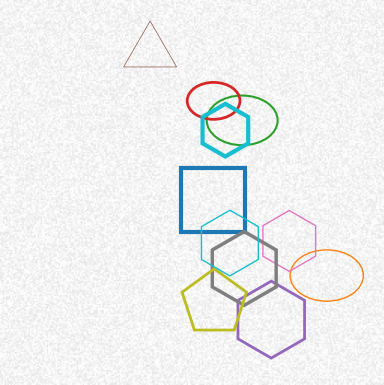[{"shape": "square", "thickness": 3, "radius": 0.42, "center": [0.554, 0.48]}, {"shape": "oval", "thickness": 1, "radius": 0.48, "center": [0.849, 0.284]}, {"shape": "oval", "thickness": 1.5, "radius": 0.46, "center": [0.629, 0.687]}, {"shape": "oval", "thickness": 2, "radius": 0.34, "center": [0.555, 0.738]}, {"shape": "hexagon", "thickness": 2, "radius": 0.5, "center": [0.705, 0.17]}, {"shape": "triangle", "thickness": 0.5, "radius": 0.4, "center": [0.39, 0.866]}, {"shape": "hexagon", "thickness": 1, "radius": 0.4, "center": [0.751, 0.374]}, {"shape": "hexagon", "thickness": 2.5, "radius": 0.48, "center": [0.634, 0.303]}, {"shape": "pentagon", "thickness": 2, "radius": 0.44, "center": [0.557, 0.214]}, {"shape": "hexagon", "thickness": 3, "radius": 0.34, "center": [0.585, 0.662]}, {"shape": "hexagon", "thickness": 1, "radius": 0.43, "center": [0.597, 0.369]}]